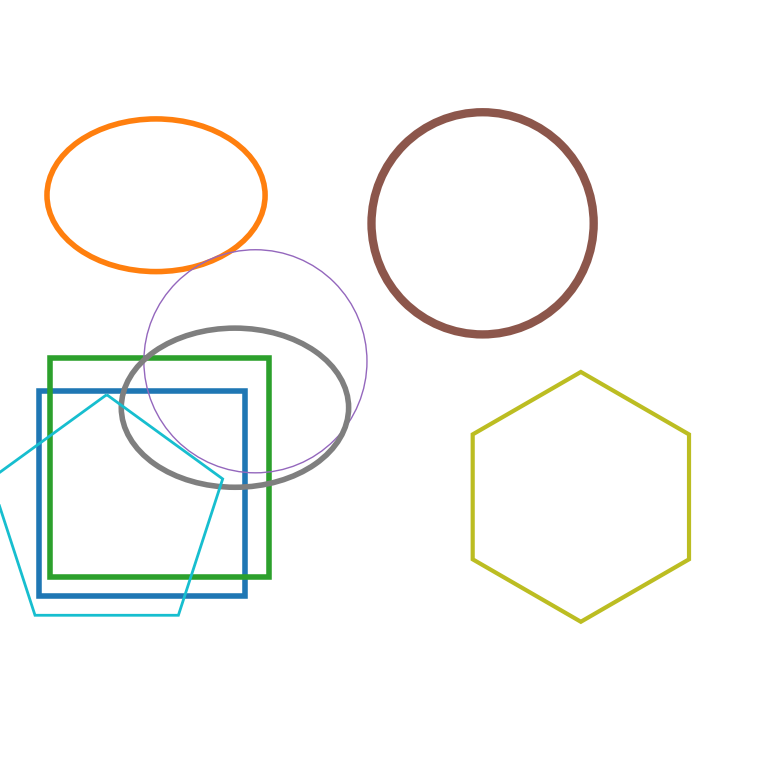[{"shape": "square", "thickness": 2, "radius": 0.67, "center": [0.185, 0.359]}, {"shape": "oval", "thickness": 2, "radius": 0.71, "center": [0.203, 0.746]}, {"shape": "square", "thickness": 2, "radius": 0.71, "center": [0.207, 0.393]}, {"shape": "circle", "thickness": 0.5, "radius": 0.72, "center": [0.332, 0.531]}, {"shape": "circle", "thickness": 3, "radius": 0.72, "center": [0.627, 0.71]}, {"shape": "oval", "thickness": 2, "radius": 0.74, "center": [0.305, 0.471]}, {"shape": "hexagon", "thickness": 1.5, "radius": 0.81, "center": [0.754, 0.355]}, {"shape": "pentagon", "thickness": 1, "radius": 0.79, "center": [0.139, 0.329]}]